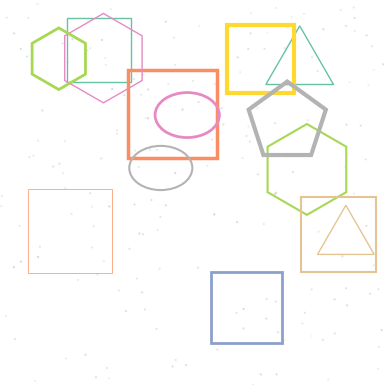[{"shape": "triangle", "thickness": 1, "radius": 0.51, "center": [0.778, 0.831]}, {"shape": "square", "thickness": 1, "radius": 0.41, "center": [0.257, 0.87]}, {"shape": "square", "thickness": 2.5, "radius": 0.58, "center": [0.449, 0.704]}, {"shape": "square", "thickness": 0.5, "radius": 0.55, "center": [0.182, 0.4]}, {"shape": "square", "thickness": 2, "radius": 0.46, "center": [0.641, 0.201]}, {"shape": "oval", "thickness": 2, "radius": 0.42, "center": [0.486, 0.701]}, {"shape": "hexagon", "thickness": 1, "radius": 0.58, "center": [0.269, 0.849]}, {"shape": "hexagon", "thickness": 1.5, "radius": 0.59, "center": [0.797, 0.56]}, {"shape": "hexagon", "thickness": 2, "radius": 0.4, "center": [0.153, 0.847]}, {"shape": "square", "thickness": 3, "radius": 0.44, "center": [0.677, 0.847]}, {"shape": "square", "thickness": 1.5, "radius": 0.49, "center": [0.879, 0.391]}, {"shape": "triangle", "thickness": 1, "radius": 0.43, "center": [0.898, 0.382]}, {"shape": "oval", "thickness": 1.5, "radius": 0.41, "center": [0.418, 0.564]}, {"shape": "pentagon", "thickness": 3, "radius": 0.53, "center": [0.746, 0.683]}]